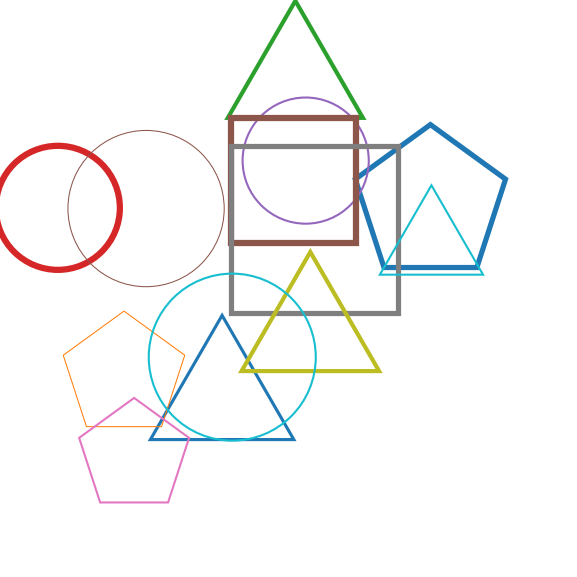[{"shape": "triangle", "thickness": 1.5, "radius": 0.72, "center": [0.385, 0.31]}, {"shape": "pentagon", "thickness": 2.5, "radius": 0.68, "center": [0.745, 0.647]}, {"shape": "pentagon", "thickness": 0.5, "radius": 0.55, "center": [0.215, 0.35]}, {"shape": "triangle", "thickness": 2, "radius": 0.68, "center": [0.511, 0.863]}, {"shape": "circle", "thickness": 3, "radius": 0.54, "center": [0.1, 0.639]}, {"shape": "circle", "thickness": 1, "radius": 0.55, "center": [0.529, 0.721]}, {"shape": "circle", "thickness": 0.5, "radius": 0.68, "center": [0.253, 0.638]}, {"shape": "square", "thickness": 3, "radius": 0.54, "center": [0.509, 0.686]}, {"shape": "pentagon", "thickness": 1, "radius": 0.5, "center": [0.232, 0.21]}, {"shape": "square", "thickness": 2.5, "radius": 0.72, "center": [0.544, 0.602]}, {"shape": "triangle", "thickness": 2, "radius": 0.69, "center": [0.537, 0.425]}, {"shape": "triangle", "thickness": 1, "radius": 0.52, "center": [0.747, 0.575]}, {"shape": "circle", "thickness": 1, "radius": 0.72, "center": [0.402, 0.381]}]